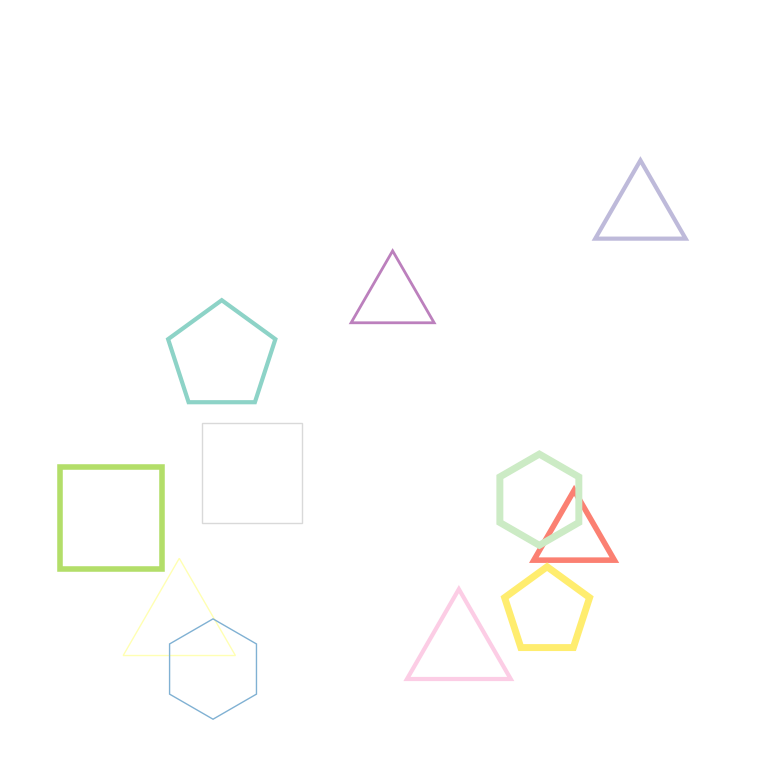[{"shape": "pentagon", "thickness": 1.5, "radius": 0.37, "center": [0.288, 0.537]}, {"shape": "triangle", "thickness": 0.5, "radius": 0.42, "center": [0.233, 0.191]}, {"shape": "triangle", "thickness": 1.5, "radius": 0.34, "center": [0.832, 0.724]}, {"shape": "triangle", "thickness": 2, "radius": 0.3, "center": [0.746, 0.303]}, {"shape": "hexagon", "thickness": 0.5, "radius": 0.33, "center": [0.277, 0.131]}, {"shape": "square", "thickness": 2, "radius": 0.33, "center": [0.144, 0.327]}, {"shape": "triangle", "thickness": 1.5, "radius": 0.39, "center": [0.596, 0.157]}, {"shape": "square", "thickness": 0.5, "radius": 0.32, "center": [0.327, 0.386]}, {"shape": "triangle", "thickness": 1, "radius": 0.31, "center": [0.51, 0.612]}, {"shape": "hexagon", "thickness": 2.5, "radius": 0.3, "center": [0.7, 0.351]}, {"shape": "pentagon", "thickness": 2.5, "radius": 0.29, "center": [0.711, 0.206]}]